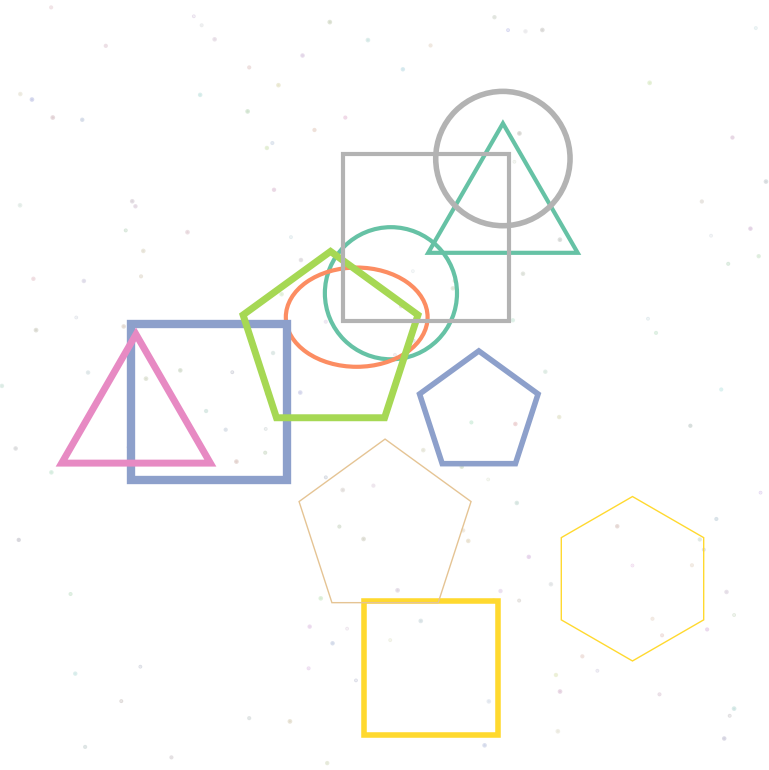[{"shape": "triangle", "thickness": 1.5, "radius": 0.56, "center": [0.653, 0.728]}, {"shape": "circle", "thickness": 1.5, "radius": 0.43, "center": [0.508, 0.619]}, {"shape": "oval", "thickness": 1.5, "radius": 0.46, "center": [0.463, 0.588]}, {"shape": "pentagon", "thickness": 2, "radius": 0.4, "center": [0.622, 0.463]}, {"shape": "square", "thickness": 3, "radius": 0.51, "center": [0.271, 0.478]}, {"shape": "triangle", "thickness": 2.5, "radius": 0.56, "center": [0.177, 0.454]}, {"shape": "pentagon", "thickness": 2.5, "radius": 0.6, "center": [0.429, 0.554]}, {"shape": "hexagon", "thickness": 0.5, "radius": 0.53, "center": [0.821, 0.248]}, {"shape": "square", "thickness": 2, "radius": 0.44, "center": [0.56, 0.133]}, {"shape": "pentagon", "thickness": 0.5, "radius": 0.59, "center": [0.5, 0.312]}, {"shape": "square", "thickness": 1.5, "radius": 0.54, "center": [0.553, 0.691]}, {"shape": "circle", "thickness": 2, "radius": 0.44, "center": [0.653, 0.794]}]